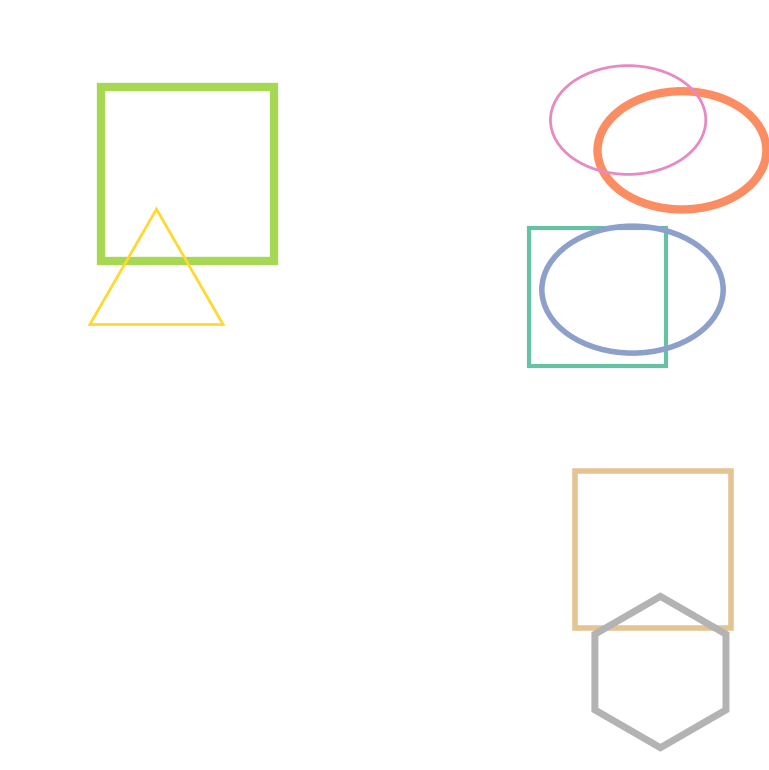[{"shape": "square", "thickness": 1.5, "radius": 0.45, "center": [0.776, 0.614]}, {"shape": "oval", "thickness": 3, "radius": 0.55, "center": [0.886, 0.805]}, {"shape": "oval", "thickness": 2, "radius": 0.59, "center": [0.821, 0.624]}, {"shape": "oval", "thickness": 1, "radius": 0.5, "center": [0.816, 0.844]}, {"shape": "square", "thickness": 3, "radius": 0.56, "center": [0.244, 0.774]}, {"shape": "triangle", "thickness": 1, "radius": 0.5, "center": [0.203, 0.629]}, {"shape": "square", "thickness": 2, "radius": 0.51, "center": [0.848, 0.286]}, {"shape": "hexagon", "thickness": 2.5, "radius": 0.49, "center": [0.858, 0.127]}]